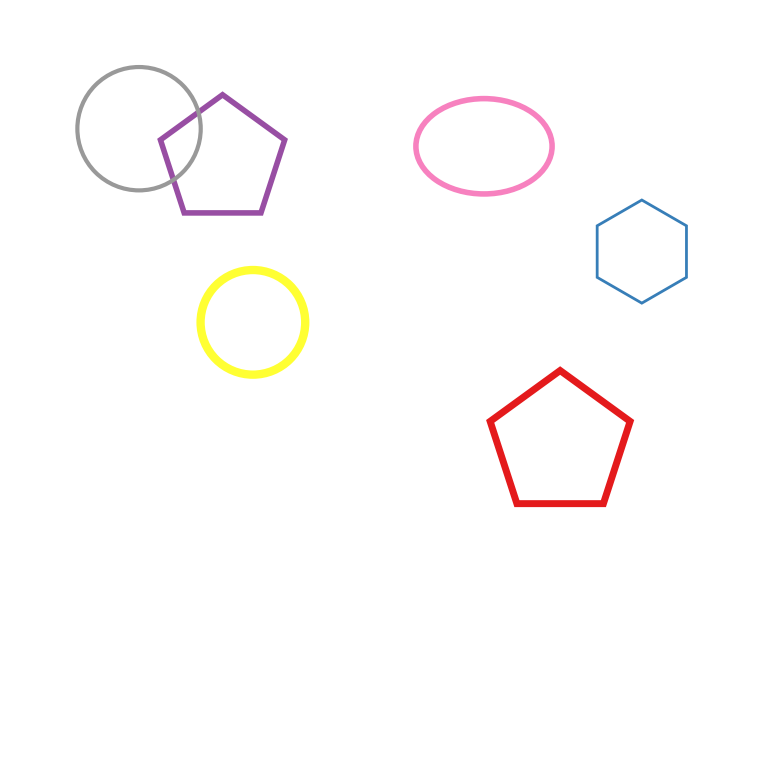[{"shape": "pentagon", "thickness": 2.5, "radius": 0.48, "center": [0.727, 0.423]}, {"shape": "hexagon", "thickness": 1, "radius": 0.33, "center": [0.834, 0.673]}, {"shape": "pentagon", "thickness": 2, "radius": 0.42, "center": [0.289, 0.792]}, {"shape": "circle", "thickness": 3, "radius": 0.34, "center": [0.328, 0.581]}, {"shape": "oval", "thickness": 2, "radius": 0.44, "center": [0.629, 0.81]}, {"shape": "circle", "thickness": 1.5, "radius": 0.4, "center": [0.181, 0.833]}]